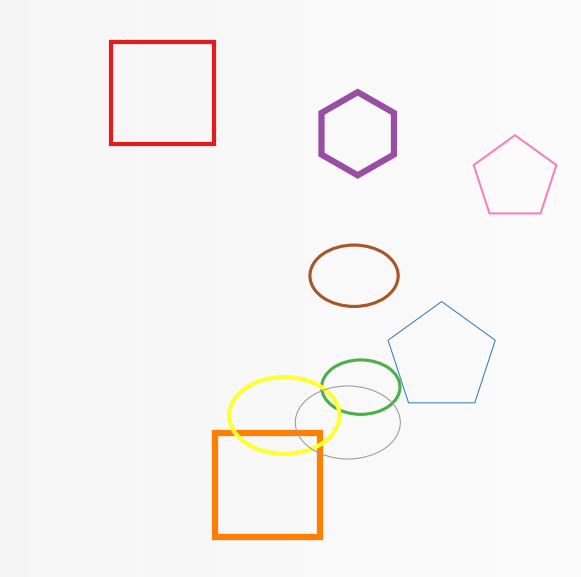[{"shape": "square", "thickness": 2, "radius": 0.44, "center": [0.279, 0.838]}, {"shape": "pentagon", "thickness": 0.5, "radius": 0.48, "center": [0.76, 0.38]}, {"shape": "oval", "thickness": 1.5, "radius": 0.34, "center": [0.621, 0.329]}, {"shape": "hexagon", "thickness": 3, "radius": 0.36, "center": [0.615, 0.768]}, {"shape": "square", "thickness": 3, "radius": 0.45, "center": [0.46, 0.16]}, {"shape": "oval", "thickness": 2, "radius": 0.47, "center": [0.489, 0.28]}, {"shape": "oval", "thickness": 1.5, "radius": 0.38, "center": [0.609, 0.522]}, {"shape": "pentagon", "thickness": 1, "radius": 0.37, "center": [0.886, 0.69]}, {"shape": "oval", "thickness": 0.5, "radius": 0.45, "center": [0.598, 0.268]}]